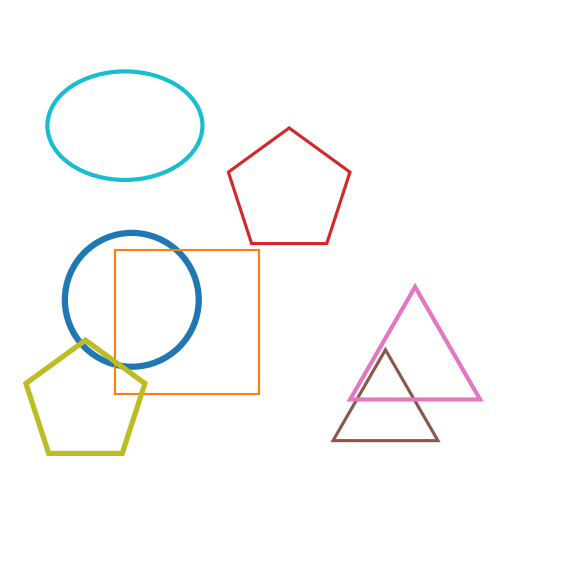[{"shape": "circle", "thickness": 3, "radius": 0.58, "center": [0.228, 0.48]}, {"shape": "square", "thickness": 1, "radius": 0.62, "center": [0.324, 0.442]}, {"shape": "pentagon", "thickness": 1.5, "radius": 0.55, "center": [0.501, 0.667]}, {"shape": "triangle", "thickness": 1.5, "radius": 0.52, "center": [0.667, 0.289]}, {"shape": "triangle", "thickness": 2, "radius": 0.65, "center": [0.719, 0.372]}, {"shape": "pentagon", "thickness": 2.5, "radius": 0.54, "center": [0.148, 0.302]}, {"shape": "oval", "thickness": 2, "radius": 0.67, "center": [0.216, 0.782]}]